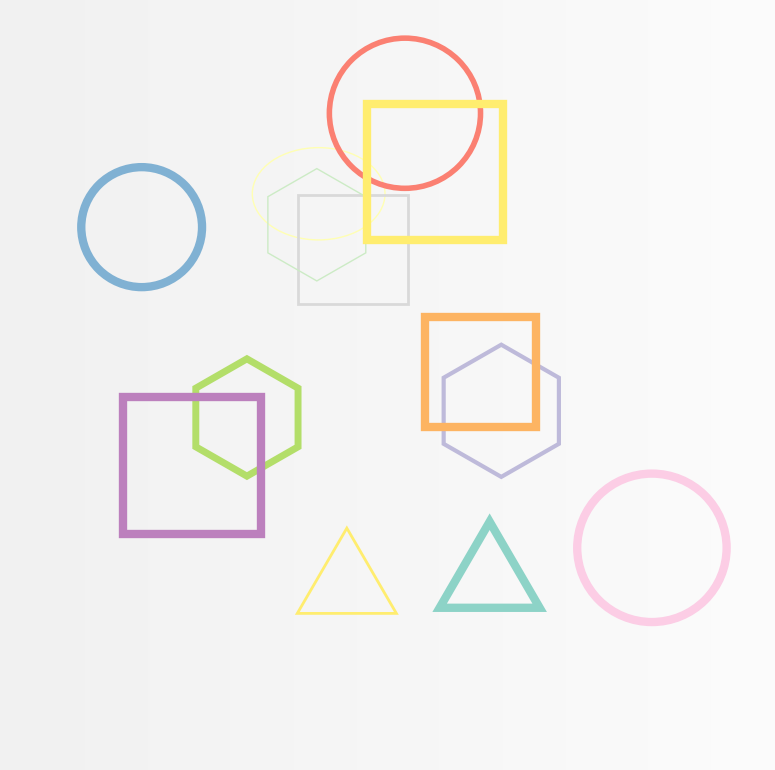[{"shape": "triangle", "thickness": 3, "radius": 0.37, "center": [0.632, 0.248]}, {"shape": "oval", "thickness": 0.5, "radius": 0.43, "center": [0.411, 0.748]}, {"shape": "hexagon", "thickness": 1.5, "radius": 0.43, "center": [0.647, 0.467]}, {"shape": "circle", "thickness": 2, "radius": 0.49, "center": [0.523, 0.853]}, {"shape": "circle", "thickness": 3, "radius": 0.39, "center": [0.183, 0.705]}, {"shape": "square", "thickness": 3, "radius": 0.36, "center": [0.62, 0.517]}, {"shape": "hexagon", "thickness": 2.5, "radius": 0.38, "center": [0.319, 0.458]}, {"shape": "circle", "thickness": 3, "radius": 0.48, "center": [0.841, 0.289]}, {"shape": "square", "thickness": 1, "radius": 0.35, "center": [0.456, 0.676]}, {"shape": "square", "thickness": 3, "radius": 0.45, "center": [0.248, 0.395]}, {"shape": "hexagon", "thickness": 0.5, "radius": 0.36, "center": [0.409, 0.708]}, {"shape": "square", "thickness": 3, "radius": 0.44, "center": [0.561, 0.777]}, {"shape": "triangle", "thickness": 1, "radius": 0.37, "center": [0.448, 0.24]}]